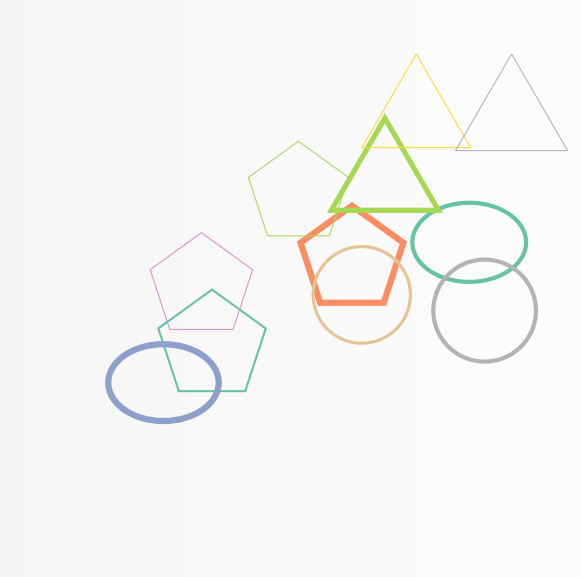[{"shape": "pentagon", "thickness": 1, "radius": 0.49, "center": [0.365, 0.4]}, {"shape": "oval", "thickness": 2, "radius": 0.49, "center": [0.807, 0.58]}, {"shape": "pentagon", "thickness": 3, "radius": 0.46, "center": [0.606, 0.55]}, {"shape": "oval", "thickness": 3, "radius": 0.48, "center": [0.281, 0.337]}, {"shape": "pentagon", "thickness": 0.5, "radius": 0.46, "center": [0.346, 0.504]}, {"shape": "triangle", "thickness": 2.5, "radius": 0.53, "center": [0.662, 0.688]}, {"shape": "pentagon", "thickness": 0.5, "radius": 0.45, "center": [0.513, 0.664]}, {"shape": "triangle", "thickness": 0.5, "radius": 0.54, "center": [0.716, 0.798]}, {"shape": "circle", "thickness": 1.5, "radius": 0.42, "center": [0.622, 0.488]}, {"shape": "circle", "thickness": 2, "radius": 0.44, "center": [0.834, 0.461]}, {"shape": "triangle", "thickness": 0.5, "radius": 0.56, "center": [0.88, 0.794]}]